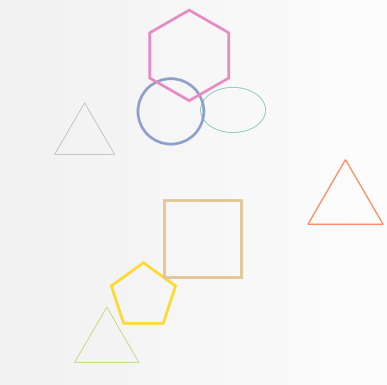[{"shape": "oval", "thickness": 0.5, "radius": 0.42, "center": [0.602, 0.714]}, {"shape": "triangle", "thickness": 1, "radius": 0.56, "center": [0.892, 0.473]}, {"shape": "circle", "thickness": 2, "radius": 0.42, "center": [0.441, 0.711]}, {"shape": "hexagon", "thickness": 2, "radius": 0.59, "center": [0.488, 0.856]}, {"shape": "triangle", "thickness": 0.5, "radius": 0.48, "center": [0.276, 0.107]}, {"shape": "pentagon", "thickness": 2, "radius": 0.44, "center": [0.37, 0.23]}, {"shape": "square", "thickness": 2, "radius": 0.5, "center": [0.522, 0.382]}, {"shape": "triangle", "thickness": 0.5, "radius": 0.45, "center": [0.218, 0.644]}]